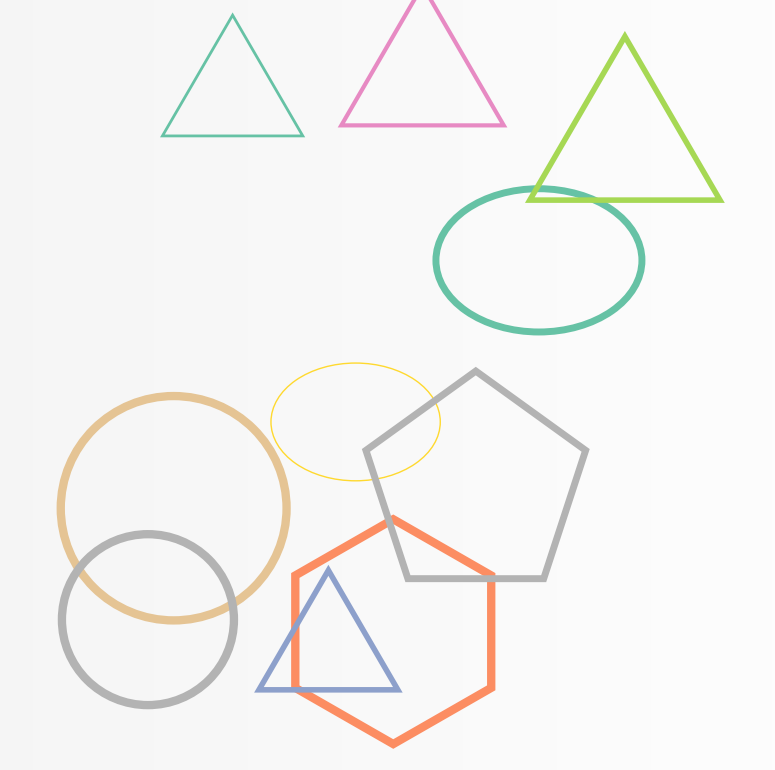[{"shape": "oval", "thickness": 2.5, "radius": 0.66, "center": [0.695, 0.662]}, {"shape": "triangle", "thickness": 1, "radius": 0.52, "center": [0.3, 0.876]}, {"shape": "hexagon", "thickness": 3, "radius": 0.73, "center": [0.507, 0.18]}, {"shape": "triangle", "thickness": 2, "radius": 0.52, "center": [0.424, 0.156]}, {"shape": "triangle", "thickness": 1.5, "radius": 0.61, "center": [0.545, 0.898]}, {"shape": "triangle", "thickness": 2, "radius": 0.71, "center": [0.806, 0.811]}, {"shape": "oval", "thickness": 0.5, "radius": 0.55, "center": [0.459, 0.452]}, {"shape": "circle", "thickness": 3, "radius": 0.73, "center": [0.224, 0.34]}, {"shape": "circle", "thickness": 3, "radius": 0.55, "center": [0.191, 0.195]}, {"shape": "pentagon", "thickness": 2.5, "radius": 0.75, "center": [0.614, 0.369]}]